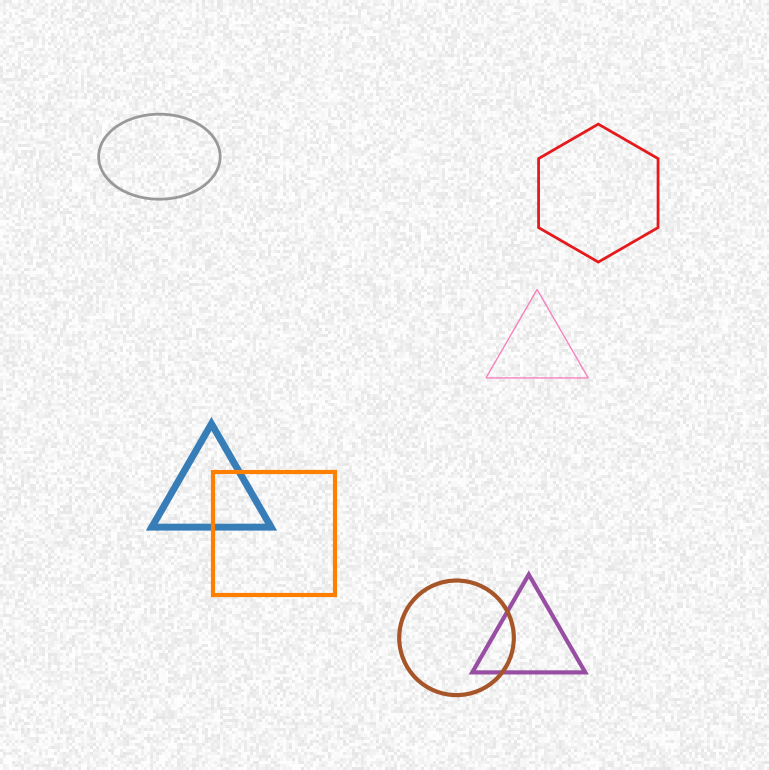[{"shape": "hexagon", "thickness": 1, "radius": 0.45, "center": [0.777, 0.749]}, {"shape": "triangle", "thickness": 2.5, "radius": 0.45, "center": [0.275, 0.36]}, {"shape": "triangle", "thickness": 1.5, "radius": 0.42, "center": [0.687, 0.169]}, {"shape": "square", "thickness": 1.5, "radius": 0.4, "center": [0.356, 0.307]}, {"shape": "circle", "thickness": 1.5, "radius": 0.37, "center": [0.593, 0.172]}, {"shape": "triangle", "thickness": 0.5, "radius": 0.38, "center": [0.698, 0.547]}, {"shape": "oval", "thickness": 1, "radius": 0.39, "center": [0.207, 0.797]}]